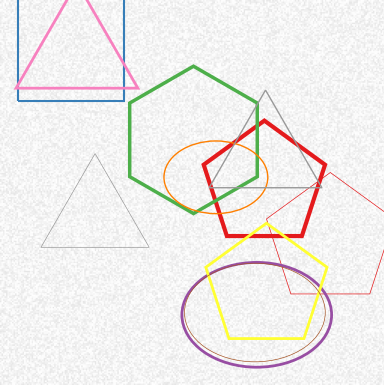[{"shape": "pentagon", "thickness": 0.5, "radius": 0.87, "center": [0.858, 0.378]}, {"shape": "pentagon", "thickness": 3, "radius": 0.83, "center": [0.687, 0.521]}, {"shape": "square", "thickness": 1.5, "radius": 0.69, "center": [0.184, 0.874]}, {"shape": "hexagon", "thickness": 2.5, "radius": 0.96, "center": [0.503, 0.637]}, {"shape": "oval", "thickness": 2, "radius": 0.97, "center": [0.667, 0.182]}, {"shape": "oval", "thickness": 1, "radius": 0.67, "center": [0.561, 0.539]}, {"shape": "pentagon", "thickness": 2, "radius": 0.83, "center": [0.692, 0.255]}, {"shape": "oval", "thickness": 0.5, "radius": 0.91, "center": [0.662, 0.188]}, {"shape": "triangle", "thickness": 2, "radius": 0.91, "center": [0.2, 0.862]}, {"shape": "triangle", "thickness": 0.5, "radius": 0.81, "center": [0.247, 0.439]}, {"shape": "triangle", "thickness": 1, "radius": 0.85, "center": [0.69, 0.597]}]